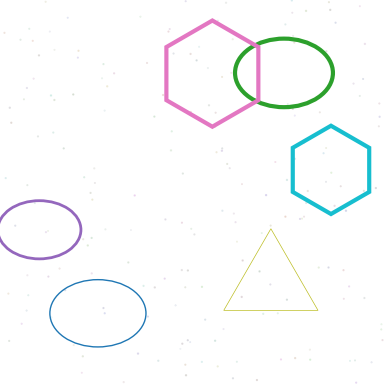[{"shape": "oval", "thickness": 1, "radius": 0.62, "center": [0.254, 0.186]}, {"shape": "oval", "thickness": 3, "radius": 0.64, "center": [0.738, 0.811]}, {"shape": "oval", "thickness": 2, "radius": 0.54, "center": [0.102, 0.403]}, {"shape": "hexagon", "thickness": 3, "radius": 0.69, "center": [0.552, 0.809]}, {"shape": "triangle", "thickness": 0.5, "radius": 0.71, "center": [0.704, 0.265]}, {"shape": "hexagon", "thickness": 3, "radius": 0.57, "center": [0.86, 0.559]}]